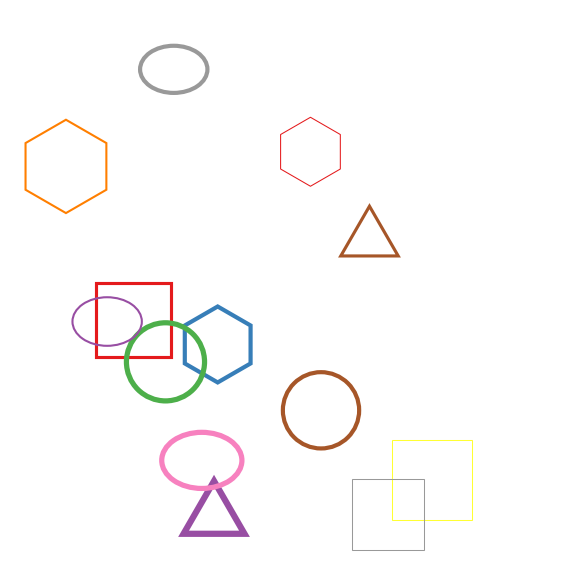[{"shape": "square", "thickness": 1.5, "radius": 0.32, "center": [0.231, 0.445]}, {"shape": "hexagon", "thickness": 0.5, "radius": 0.3, "center": [0.538, 0.736]}, {"shape": "hexagon", "thickness": 2, "radius": 0.33, "center": [0.377, 0.403]}, {"shape": "circle", "thickness": 2.5, "radius": 0.34, "center": [0.287, 0.373]}, {"shape": "oval", "thickness": 1, "radius": 0.3, "center": [0.186, 0.442]}, {"shape": "triangle", "thickness": 3, "radius": 0.3, "center": [0.371, 0.105]}, {"shape": "hexagon", "thickness": 1, "radius": 0.4, "center": [0.114, 0.711]}, {"shape": "square", "thickness": 0.5, "radius": 0.35, "center": [0.748, 0.168]}, {"shape": "circle", "thickness": 2, "radius": 0.33, "center": [0.556, 0.289]}, {"shape": "triangle", "thickness": 1.5, "radius": 0.29, "center": [0.64, 0.585]}, {"shape": "oval", "thickness": 2.5, "radius": 0.35, "center": [0.349, 0.202]}, {"shape": "oval", "thickness": 2, "radius": 0.29, "center": [0.301, 0.879]}, {"shape": "square", "thickness": 0.5, "radius": 0.31, "center": [0.672, 0.109]}]